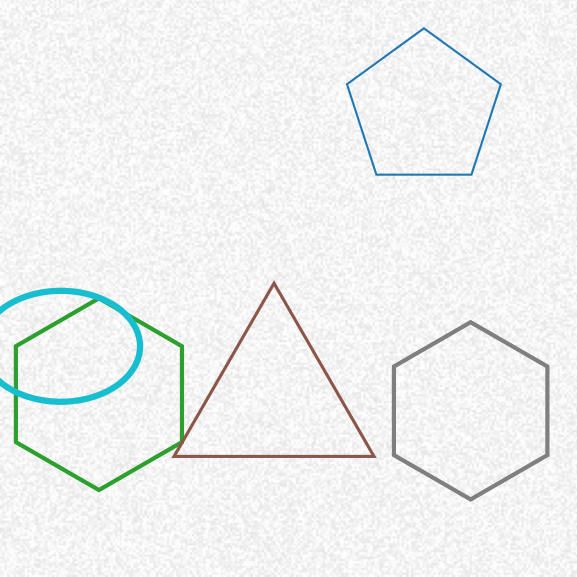[{"shape": "pentagon", "thickness": 1, "radius": 0.7, "center": [0.734, 0.81]}, {"shape": "hexagon", "thickness": 2, "radius": 0.83, "center": [0.171, 0.317]}, {"shape": "triangle", "thickness": 1.5, "radius": 1.0, "center": [0.475, 0.309]}, {"shape": "hexagon", "thickness": 2, "radius": 0.77, "center": [0.815, 0.288]}, {"shape": "oval", "thickness": 3, "radius": 0.69, "center": [0.105, 0.399]}]